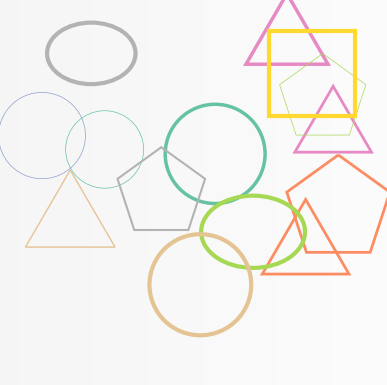[{"shape": "circle", "thickness": 0.5, "radius": 0.5, "center": [0.27, 0.612]}, {"shape": "circle", "thickness": 2.5, "radius": 0.64, "center": [0.555, 0.6]}, {"shape": "triangle", "thickness": 2, "radius": 0.65, "center": [0.789, 0.353]}, {"shape": "pentagon", "thickness": 2, "radius": 0.7, "center": [0.873, 0.458]}, {"shape": "circle", "thickness": 0.5, "radius": 0.56, "center": [0.108, 0.648]}, {"shape": "triangle", "thickness": 2, "radius": 0.57, "center": [0.86, 0.662]}, {"shape": "triangle", "thickness": 2.5, "radius": 0.61, "center": [0.741, 0.894]}, {"shape": "oval", "thickness": 3, "radius": 0.67, "center": [0.653, 0.398]}, {"shape": "pentagon", "thickness": 0.5, "radius": 0.59, "center": [0.833, 0.744]}, {"shape": "square", "thickness": 3, "radius": 0.55, "center": [0.806, 0.809]}, {"shape": "triangle", "thickness": 1, "radius": 0.67, "center": [0.181, 0.425]}, {"shape": "circle", "thickness": 3, "radius": 0.66, "center": [0.517, 0.26]}, {"shape": "oval", "thickness": 3, "radius": 0.57, "center": [0.236, 0.861]}, {"shape": "pentagon", "thickness": 1.5, "radius": 0.59, "center": [0.416, 0.499]}]